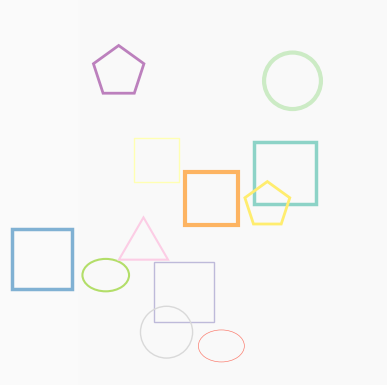[{"shape": "square", "thickness": 2.5, "radius": 0.4, "center": [0.736, 0.551]}, {"shape": "square", "thickness": 1, "radius": 0.29, "center": [0.404, 0.584]}, {"shape": "square", "thickness": 1, "radius": 0.39, "center": [0.475, 0.243]}, {"shape": "oval", "thickness": 0.5, "radius": 0.3, "center": [0.571, 0.101]}, {"shape": "square", "thickness": 2.5, "radius": 0.39, "center": [0.108, 0.328]}, {"shape": "square", "thickness": 3, "radius": 0.34, "center": [0.545, 0.484]}, {"shape": "oval", "thickness": 1.5, "radius": 0.3, "center": [0.273, 0.285]}, {"shape": "triangle", "thickness": 1.5, "radius": 0.37, "center": [0.37, 0.362]}, {"shape": "circle", "thickness": 1, "radius": 0.34, "center": [0.43, 0.137]}, {"shape": "pentagon", "thickness": 2, "radius": 0.34, "center": [0.306, 0.813]}, {"shape": "circle", "thickness": 3, "radius": 0.37, "center": [0.755, 0.79]}, {"shape": "pentagon", "thickness": 2, "radius": 0.3, "center": [0.69, 0.467]}]